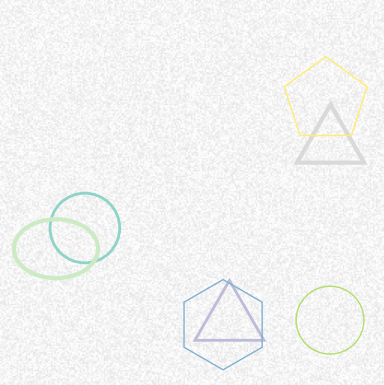[{"shape": "circle", "thickness": 2, "radius": 0.45, "center": [0.22, 0.408]}, {"shape": "triangle", "thickness": 2, "radius": 0.52, "center": [0.596, 0.168]}, {"shape": "hexagon", "thickness": 1, "radius": 0.59, "center": [0.579, 0.157]}, {"shape": "circle", "thickness": 1, "radius": 0.44, "center": [0.857, 0.168]}, {"shape": "triangle", "thickness": 3, "radius": 0.5, "center": [0.859, 0.628]}, {"shape": "oval", "thickness": 3, "radius": 0.55, "center": [0.145, 0.354]}, {"shape": "pentagon", "thickness": 1, "radius": 0.57, "center": [0.846, 0.74]}]